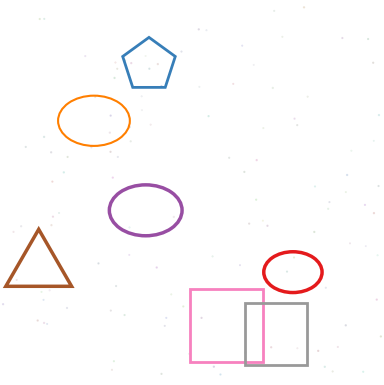[{"shape": "oval", "thickness": 2.5, "radius": 0.38, "center": [0.761, 0.293]}, {"shape": "pentagon", "thickness": 2, "radius": 0.36, "center": [0.387, 0.831]}, {"shape": "oval", "thickness": 2.5, "radius": 0.47, "center": [0.378, 0.454]}, {"shape": "oval", "thickness": 1.5, "radius": 0.47, "center": [0.244, 0.686]}, {"shape": "triangle", "thickness": 2.5, "radius": 0.49, "center": [0.101, 0.306]}, {"shape": "square", "thickness": 2, "radius": 0.47, "center": [0.587, 0.154]}, {"shape": "square", "thickness": 2, "radius": 0.4, "center": [0.717, 0.132]}]